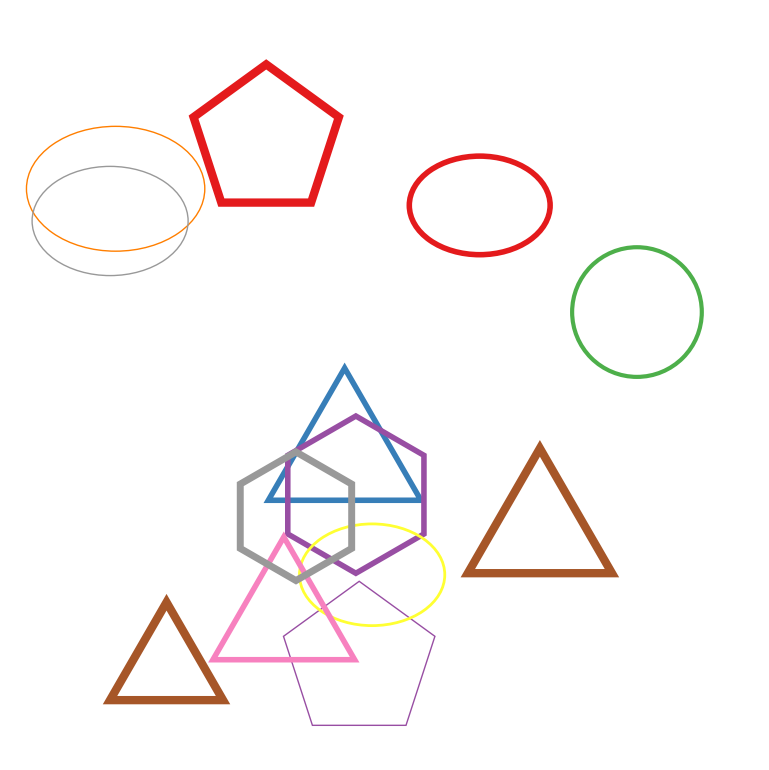[{"shape": "oval", "thickness": 2, "radius": 0.46, "center": [0.623, 0.733]}, {"shape": "pentagon", "thickness": 3, "radius": 0.5, "center": [0.346, 0.817]}, {"shape": "triangle", "thickness": 2, "radius": 0.57, "center": [0.448, 0.408]}, {"shape": "circle", "thickness": 1.5, "radius": 0.42, "center": [0.827, 0.595]}, {"shape": "hexagon", "thickness": 2, "radius": 0.51, "center": [0.462, 0.358]}, {"shape": "pentagon", "thickness": 0.5, "radius": 0.52, "center": [0.466, 0.142]}, {"shape": "oval", "thickness": 0.5, "radius": 0.58, "center": [0.15, 0.755]}, {"shape": "oval", "thickness": 1, "radius": 0.47, "center": [0.483, 0.254]}, {"shape": "triangle", "thickness": 3, "radius": 0.42, "center": [0.216, 0.133]}, {"shape": "triangle", "thickness": 3, "radius": 0.54, "center": [0.701, 0.31]}, {"shape": "triangle", "thickness": 2, "radius": 0.53, "center": [0.369, 0.196]}, {"shape": "hexagon", "thickness": 2.5, "radius": 0.42, "center": [0.384, 0.33]}, {"shape": "oval", "thickness": 0.5, "radius": 0.51, "center": [0.143, 0.713]}]